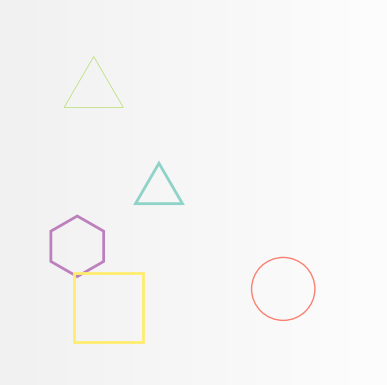[{"shape": "triangle", "thickness": 2, "radius": 0.35, "center": [0.41, 0.506]}, {"shape": "circle", "thickness": 1, "radius": 0.41, "center": [0.731, 0.25]}, {"shape": "triangle", "thickness": 0.5, "radius": 0.44, "center": [0.242, 0.765]}, {"shape": "hexagon", "thickness": 2, "radius": 0.39, "center": [0.199, 0.36]}, {"shape": "square", "thickness": 2, "radius": 0.44, "center": [0.281, 0.201]}]